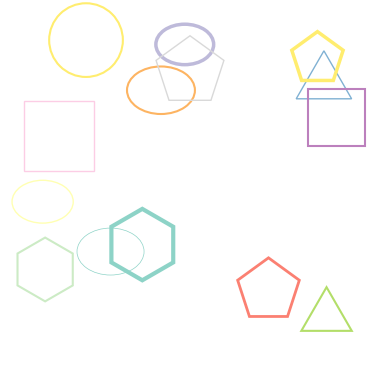[{"shape": "oval", "thickness": 0.5, "radius": 0.44, "center": [0.287, 0.347]}, {"shape": "hexagon", "thickness": 3, "radius": 0.46, "center": [0.37, 0.365]}, {"shape": "oval", "thickness": 1, "radius": 0.4, "center": [0.111, 0.476]}, {"shape": "oval", "thickness": 2.5, "radius": 0.38, "center": [0.48, 0.885]}, {"shape": "pentagon", "thickness": 2, "radius": 0.42, "center": [0.697, 0.246]}, {"shape": "triangle", "thickness": 1, "radius": 0.42, "center": [0.841, 0.785]}, {"shape": "oval", "thickness": 1.5, "radius": 0.44, "center": [0.418, 0.766]}, {"shape": "triangle", "thickness": 1.5, "radius": 0.38, "center": [0.848, 0.178]}, {"shape": "square", "thickness": 1, "radius": 0.46, "center": [0.153, 0.646]}, {"shape": "pentagon", "thickness": 1, "radius": 0.46, "center": [0.493, 0.814]}, {"shape": "square", "thickness": 1.5, "radius": 0.37, "center": [0.873, 0.694]}, {"shape": "hexagon", "thickness": 1.5, "radius": 0.41, "center": [0.117, 0.3]}, {"shape": "circle", "thickness": 1.5, "radius": 0.48, "center": [0.223, 0.896]}, {"shape": "pentagon", "thickness": 2.5, "radius": 0.35, "center": [0.825, 0.848]}]